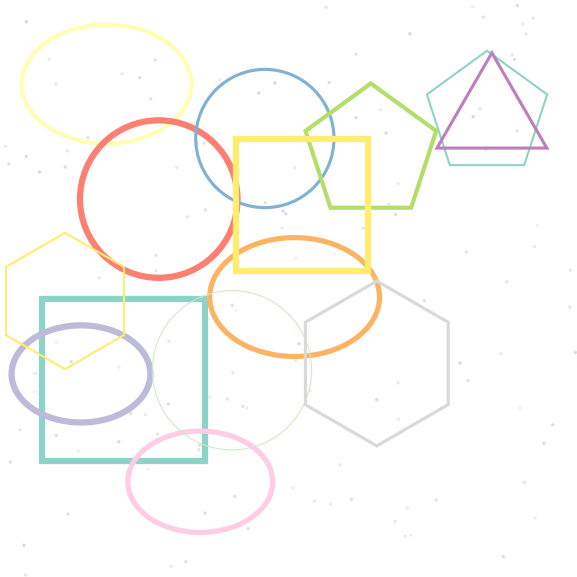[{"shape": "pentagon", "thickness": 1, "radius": 0.55, "center": [0.843, 0.802]}, {"shape": "square", "thickness": 3, "radius": 0.7, "center": [0.214, 0.341]}, {"shape": "oval", "thickness": 2, "radius": 0.74, "center": [0.185, 0.854]}, {"shape": "oval", "thickness": 3, "radius": 0.6, "center": [0.14, 0.352]}, {"shape": "circle", "thickness": 3, "radius": 0.68, "center": [0.275, 0.654]}, {"shape": "circle", "thickness": 1.5, "radius": 0.6, "center": [0.459, 0.759]}, {"shape": "oval", "thickness": 2.5, "radius": 0.74, "center": [0.51, 0.485]}, {"shape": "pentagon", "thickness": 2, "radius": 0.59, "center": [0.642, 0.736]}, {"shape": "oval", "thickness": 2.5, "radius": 0.63, "center": [0.347, 0.165]}, {"shape": "hexagon", "thickness": 1.5, "radius": 0.71, "center": [0.652, 0.37]}, {"shape": "triangle", "thickness": 1.5, "radius": 0.55, "center": [0.852, 0.798]}, {"shape": "circle", "thickness": 0.5, "radius": 0.69, "center": [0.402, 0.358]}, {"shape": "hexagon", "thickness": 1, "radius": 0.59, "center": [0.113, 0.478]}, {"shape": "square", "thickness": 3, "radius": 0.57, "center": [0.523, 0.644]}]